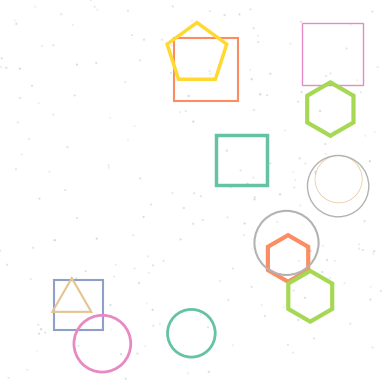[{"shape": "circle", "thickness": 2, "radius": 0.31, "center": [0.497, 0.134]}, {"shape": "square", "thickness": 2.5, "radius": 0.33, "center": [0.628, 0.584]}, {"shape": "hexagon", "thickness": 3, "radius": 0.3, "center": [0.748, 0.329]}, {"shape": "square", "thickness": 1.5, "radius": 0.41, "center": [0.535, 0.819]}, {"shape": "square", "thickness": 1.5, "radius": 0.32, "center": [0.204, 0.208]}, {"shape": "circle", "thickness": 2, "radius": 0.37, "center": [0.266, 0.107]}, {"shape": "square", "thickness": 1, "radius": 0.4, "center": [0.864, 0.86]}, {"shape": "hexagon", "thickness": 3, "radius": 0.33, "center": [0.806, 0.23]}, {"shape": "hexagon", "thickness": 3, "radius": 0.35, "center": [0.858, 0.717]}, {"shape": "pentagon", "thickness": 2.5, "radius": 0.41, "center": [0.512, 0.86]}, {"shape": "circle", "thickness": 0.5, "radius": 0.31, "center": [0.879, 0.534]}, {"shape": "triangle", "thickness": 1.5, "radius": 0.29, "center": [0.187, 0.219]}, {"shape": "circle", "thickness": 1, "radius": 0.4, "center": [0.878, 0.517]}, {"shape": "circle", "thickness": 1.5, "radius": 0.42, "center": [0.744, 0.369]}]